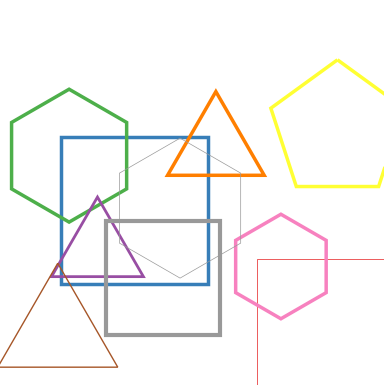[{"shape": "square", "thickness": 0.5, "radius": 0.93, "center": [0.853, 0.142]}, {"shape": "square", "thickness": 2.5, "radius": 0.96, "center": [0.35, 0.453]}, {"shape": "hexagon", "thickness": 2.5, "radius": 0.86, "center": [0.18, 0.596]}, {"shape": "triangle", "thickness": 2, "radius": 0.69, "center": [0.253, 0.35]}, {"shape": "triangle", "thickness": 2.5, "radius": 0.72, "center": [0.561, 0.617]}, {"shape": "pentagon", "thickness": 2.5, "radius": 0.91, "center": [0.877, 0.663]}, {"shape": "triangle", "thickness": 1, "radius": 0.9, "center": [0.15, 0.136]}, {"shape": "hexagon", "thickness": 2.5, "radius": 0.68, "center": [0.73, 0.308]}, {"shape": "hexagon", "thickness": 0.5, "radius": 0.91, "center": [0.468, 0.459]}, {"shape": "square", "thickness": 3, "radius": 0.74, "center": [0.423, 0.278]}]